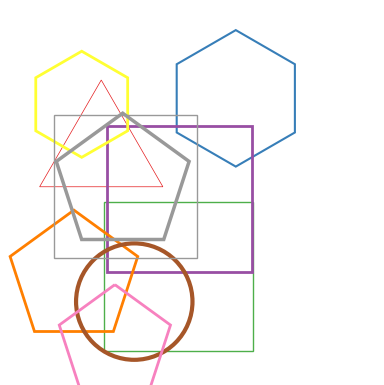[{"shape": "triangle", "thickness": 0.5, "radius": 0.92, "center": [0.263, 0.607]}, {"shape": "hexagon", "thickness": 1.5, "radius": 0.89, "center": [0.612, 0.745]}, {"shape": "square", "thickness": 1, "radius": 0.97, "center": [0.464, 0.283]}, {"shape": "square", "thickness": 2, "radius": 0.95, "center": [0.466, 0.484]}, {"shape": "pentagon", "thickness": 2, "radius": 0.87, "center": [0.192, 0.28]}, {"shape": "hexagon", "thickness": 2, "radius": 0.69, "center": [0.212, 0.729]}, {"shape": "circle", "thickness": 3, "radius": 0.76, "center": [0.349, 0.217]}, {"shape": "pentagon", "thickness": 2, "radius": 0.76, "center": [0.298, 0.109]}, {"shape": "pentagon", "thickness": 2.5, "radius": 0.91, "center": [0.319, 0.525]}, {"shape": "square", "thickness": 1, "radius": 0.93, "center": [0.326, 0.516]}]